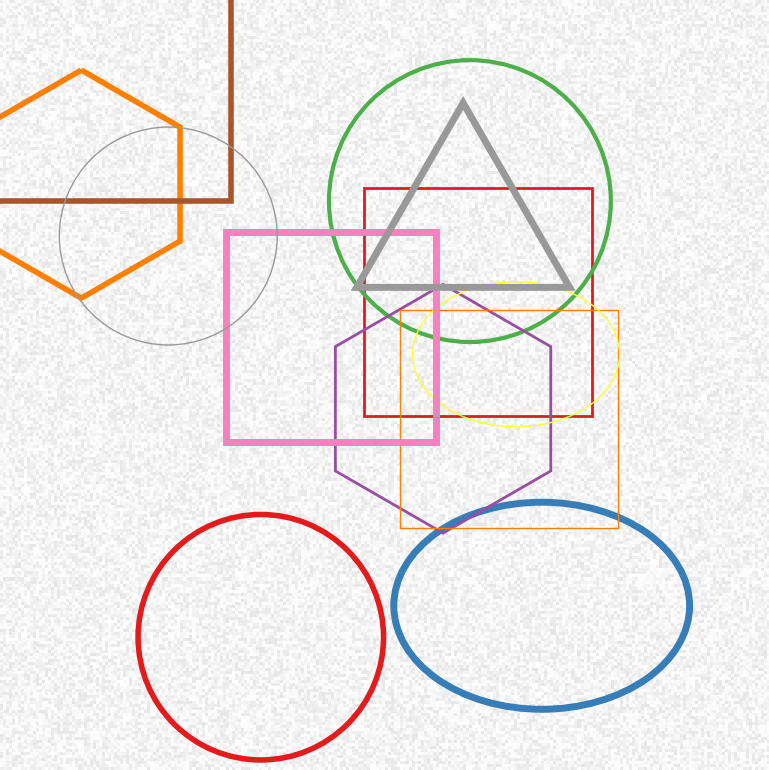[{"shape": "square", "thickness": 1, "radius": 0.74, "center": [0.621, 0.608]}, {"shape": "circle", "thickness": 2, "radius": 0.8, "center": [0.339, 0.172]}, {"shape": "oval", "thickness": 2.5, "radius": 0.96, "center": [0.704, 0.213]}, {"shape": "circle", "thickness": 1.5, "radius": 0.92, "center": [0.61, 0.739]}, {"shape": "hexagon", "thickness": 1, "radius": 0.81, "center": [0.575, 0.469]}, {"shape": "square", "thickness": 0.5, "radius": 0.71, "center": [0.661, 0.456]}, {"shape": "hexagon", "thickness": 2, "radius": 0.74, "center": [0.106, 0.761]}, {"shape": "oval", "thickness": 0.5, "radius": 0.67, "center": [0.67, 0.54]}, {"shape": "square", "thickness": 2, "radius": 0.77, "center": [0.146, 0.893]}, {"shape": "square", "thickness": 2.5, "radius": 0.68, "center": [0.43, 0.562]}, {"shape": "circle", "thickness": 0.5, "radius": 0.71, "center": [0.219, 0.693]}, {"shape": "triangle", "thickness": 2.5, "radius": 0.8, "center": [0.601, 0.707]}]